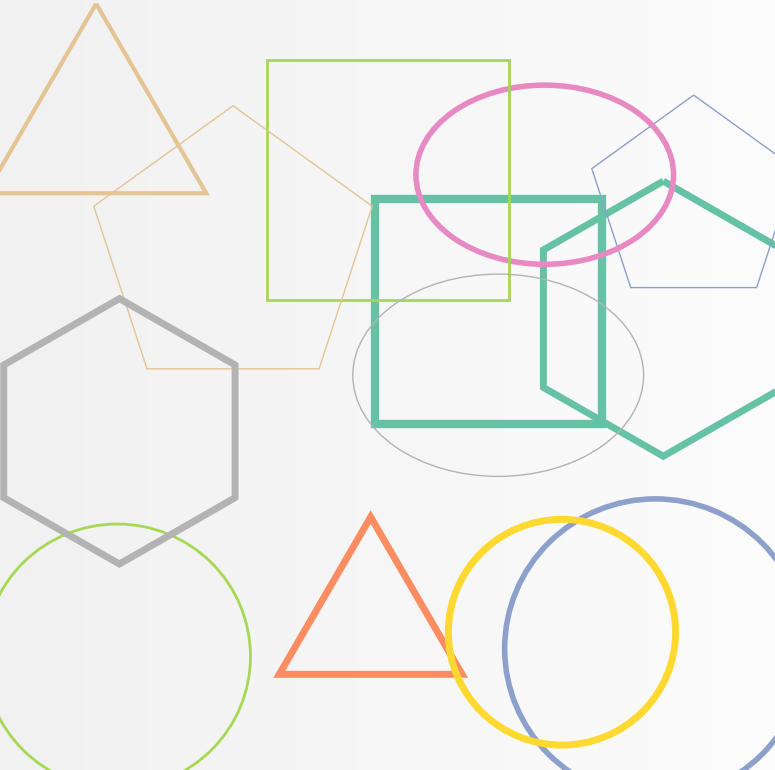[{"shape": "hexagon", "thickness": 2.5, "radius": 0.89, "center": [0.856, 0.586]}, {"shape": "square", "thickness": 3, "radius": 0.73, "center": [0.63, 0.596]}, {"shape": "triangle", "thickness": 2.5, "radius": 0.68, "center": [0.478, 0.192]}, {"shape": "pentagon", "thickness": 0.5, "radius": 0.69, "center": [0.895, 0.738]}, {"shape": "circle", "thickness": 2, "radius": 0.97, "center": [0.846, 0.158]}, {"shape": "oval", "thickness": 2, "radius": 0.83, "center": [0.703, 0.773]}, {"shape": "square", "thickness": 1, "radius": 0.78, "center": [0.5, 0.766]}, {"shape": "circle", "thickness": 1, "radius": 0.86, "center": [0.151, 0.148]}, {"shape": "circle", "thickness": 2.5, "radius": 0.73, "center": [0.725, 0.179]}, {"shape": "triangle", "thickness": 1.5, "radius": 0.82, "center": [0.124, 0.831]}, {"shape": "pentagon", "thickness": 0.5, "radius": 0.94, "center": [0.301, 0.674]}, {"shape": "hexagon", "thickness": 2.5, "radius": 0.86, "center": [0.154, 0.44]}, {"shape": "oval", "thickness": 0.5, "radius": 0.94, "center": [0.643, 0.513]}]